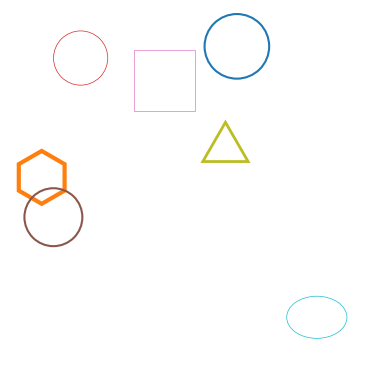[{"shape": "circle", "thickness": 1.5, "radius": 0.42, "center": [0.615, 0.88]}, {"shape": "hexagon", "thickness": 3, "radius": 0.34, "center": [0.108, 0.539]}, {"shape": "circle", "thickness": 0.5, "radius": 0.35, "center": [0.209, 0.849]}, {"shape": "circle", "thickness": 1.5, "radius": 0.38, "center": [0.139, 0.436]}, {"shape": "square", "thickness": 0.5, "radius": 0.4, "center": [0.428, 0.791]}, {"shape": "triangle", "thickness": 2, "radius": 0.34, "center": [0.586, 0.614]}, {"shape": "oval", "thickness": 0.5, "radius": 0.39, "center": [0.823, 0.176]}]